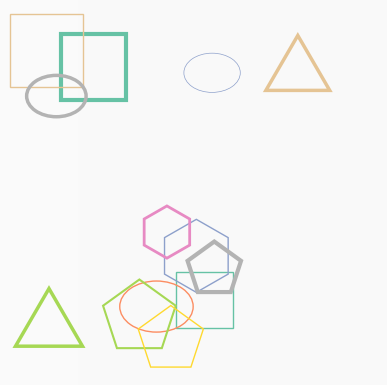[{"shape": "square", "thickness": 3, "radius": 0.42, "center": [0.241, 0.826]}, {"shape": "square", "thickness": 1, "radius": 0.37, "center": [0.527, 0.221]}, {"shape": "oval", "thickness": 1, "radius": 0.47, "center": [0.404, 0.204]}, {"shape": "oval", "thickness": 0.5, "radius": 0.36, "center": [0.547, 0.811]}, {"shape": "hexagon", "thickness": 1, "radius": 0.47, "center": [0.507, 0.335]}, {"shape": "hexagon", "thickness": 2, "radius": 0.34, "center": [0.431, 0.397]}, {"shape": "triangle", "thickness": 2.5, "radius": 0.5, "center": [0.126, 0.151]}, {"shape": "pentagon", "thickness": 1.5, "radius": 0.49, "center": [0.36, 0.175]}, {"shape": "pentagon", "thickness": 1, "radius": 0.44, "center": [0.441, 0.118]}, {"shape": "square", "thickness": 1, "radius": 0.47, "center": [0.119, 0.869]}, {"shape": "triangle", "thickness": 2.5, "radius": 0.48, "center": [0.769, 0.813]}, {"shape": "pentagon", "thickness": 3, "radius": 0.36, "center": [0.553, 0.3]}, {"shape": "oval", "thickness": 2.5, "radius": 0.38, "center": [0.145, 0.751]}]